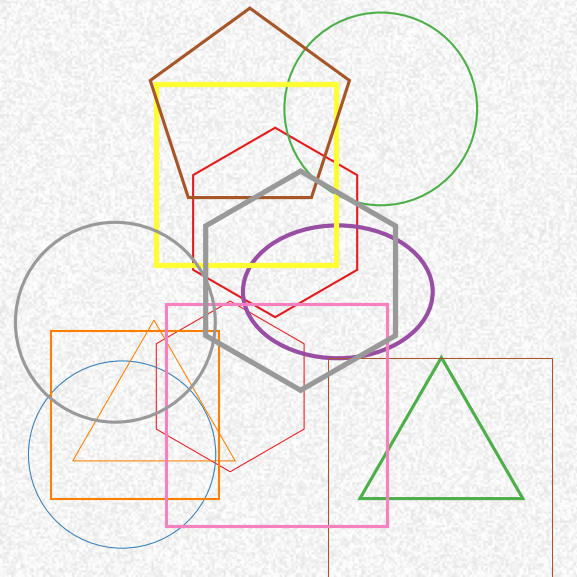[{"shape": "hexagon", "thickness": 0.5, "radius": 0.74, "center": [0.399, 0.33]}, {"shape": "hexagon", "thickness": 1, "radius": 0.82, "center": [0.476, 0.614]}, {"shape": "circle", "thickness": 0.5, "radius": 0.81, "center": [0.211, 0.212]}, {"shape": "circle", "thickness": 1, "radius": 0.83, "center": [0.659, 0.811]}, {"shape": "triangle", "thickness": 1.5, "radius": 0.81, "center": [0.764, 0.217]}, {"shape": "oval", "thickness": 2, "radius": 0.82, "center": [0.585, 0.494]}, {"shape": "triangle", "thickness": 0.5, "radius": 0.81, "center": [0.267, 0.282]}, {"shape": "square", "thickness": 1, "radius": 0.73, "center": [0.234, 0.28]}, {"shape": "square", "thickness": 2.5, "radius": 0.78, "center": [0.426, 0.697]}, {"shape": "square", "thickness": 0.5, "radius": 0.97, "center": [0.762, 0.184]}, {"shape": "pentagon", "thickness": 1.5, "radius": 0.91, "center": [0.433, 0.804]}, {"shape": "square", "thickness": 1.5, "radius": 0.96, "center": [0.479, 0.281]}, {"shape": "circle", "thickness": 1.5, "radius": 0.87, "center": [0.2, 0.441]}, {"shape": "hexagon", "thickness": 2.5, "radius": 0.95, "center": [0.521, 0.513]}]